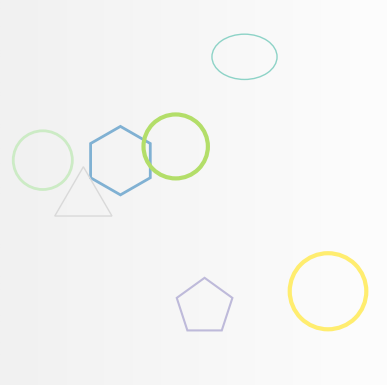[{"shape": "oval", "thickness": 1, "radius": 0.42, "center": [0.631, 0.852]}, {"shape": "pentagon", "thickness": 1.5, "radius": 0.38, "center": [0.528, 0.203]}, {"shape": "hexagon", "thickness": 2, "radius": 0.44, "center": [0.311, 0.583]}, {"shape": "circle", "thickness": 3, "radius": 0.42, "center": [0.453, 0.62]}, {"shape": "triangle", "thickness": 1, "radius": 0.43, "center": [0.215, 0.482]}, {"shape": "circle", "thickness": 2, "radius": 0.38, "center": [0.11, 0.584]}, {"shape": "circle", "thickness": 3, "radius": 0.49, "center": [0.846, 0.244]}]